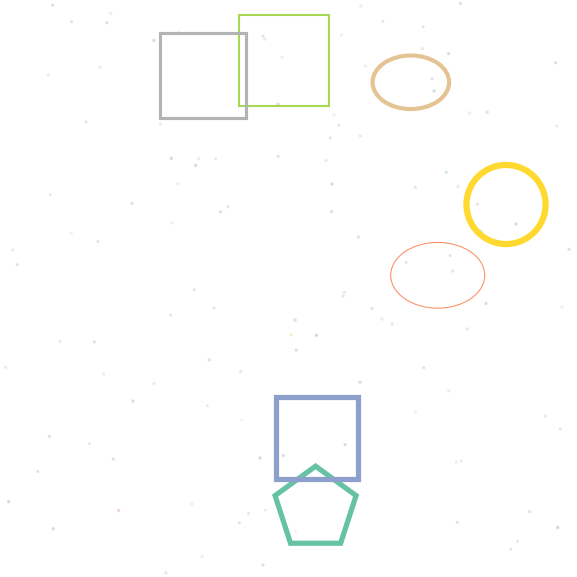[{"shape": "pentagon", "thickness": 2.5, "radius": 0.37, "center": [0.546, 0.118]}, {"shape": "oval", "thickness": 0.5, "radius": 0.41, "center": [0.758, 0.522]}, {"shape": "square", "thickness": 2.5, "radius": 0.36, "center": [0.549, 0.241]}, {"shape": "square", "thickness": 1, "radius": 0.39, "center": [0.492, 0.894]}, {"shape": "circle", "thickness": 3, "radius": 0.34, "center": [0.876, 0.645]}, {"shape": "oval", "thickness": 2, "radius": 0.33, "center": [0.711, 0.857]}, {"shape": "square", "thickness": 1.5, "radius": 0.37, "center": [0.352, 0.868]}]